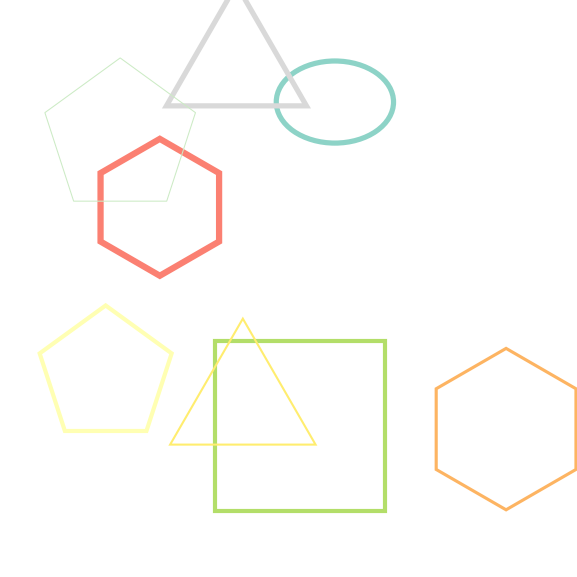[{"shape": "oval", "thickness": 2.5, "radius": 0.51, "center": [0.58, 0.822]}, {"shape": "pentagon", "thickness": 2, "radius": 0.6, "center": [0.183, 0.35]}, {"shape": "hexagon", "thickness": 3, "radius": 0.59, "center": [0.277, 0.64]}, {"shape": "hexagon", "thickness": 1.5, "radius": 0.7, "center": [0.876, 0.256]}, {"shape": "square", "thickness": 2, "radius": 0.74, "center": [0.52, 0.261]}, {"shape": "triangle", "thickness": 2.5, "radius": 0.7, "center": [0.409, 0.886]}, {"shape": "pentagon", "thickness": 0.5, "radius": 0.69, "center": [0.208, 0.762]}, {"shape": "triangle", "thickness": 1, "radius": 0.73, "center": [0.421, 0.302]}]